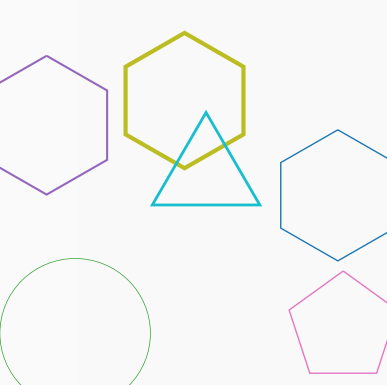[{"shape": "hexagon", "thickness": 1, "radius": 0.85, "center": [0.872, 0.493]}, {"shape": "circle", "thickness": 0.5, "radius": 0.97, "center": [0.194, 0.134]}, {"shape": "hexagon", "thickness": 1.5, "radius": 0.9, "center": [0.12, 0.675]}, {"shape": "pentagon", "thickness": 1, "radius": 0.73, "center": [0.886, 0.149]}, {"shape": "hexagon", "thickness": 3, "radius": 0.88, "center": [0.476, 0.739]}, {"shape": "triangle", "thickness": 2, "radius": 0.8, "center": [0.532, 0.548]}]